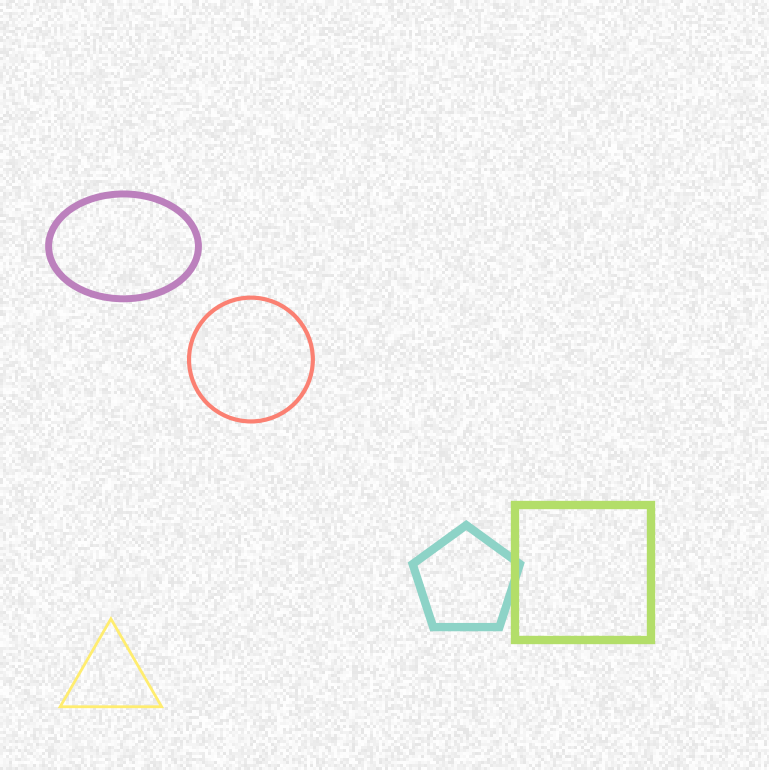[{"shape": "pentagon", "thickness": 3, "radius": 0.37, "center": [0.606, 0.245]}, {"shape": "circle", "thickness": 1.5, "radius": 0.4, "center": [0.326, 0.533]}, {"shape": "square", "thickness": 3, "radius": 0.44, "center": [0.757, 0.256]}, {"shape": "oval", "thickness": 2.5, "radius": 0.49, "center": [0.16, 0.68]}, {"shape": "triangle", "thickness": 1, "radius": 0.38, "center": [0.144, 0.12]}]